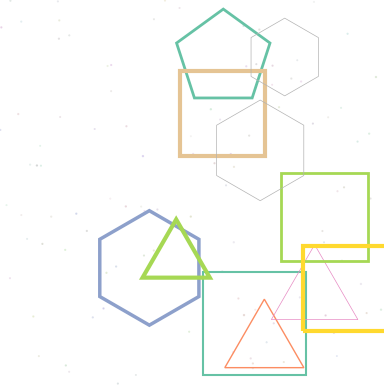[{"shape": "square", "thickness": 1.5, "radius": 0.67, "center": [0.661, 0.16]}, {"shape": "pentagon", "thickness": 2, "radius": 0.64, "center": [0.58, 0.849]}, {"shape": "triangle", "thickness": 1, "radius": 0.59, "center": [0.687, 0.104]}, {"shape": "hexagon", "thickness": 2.5, "radius": 0.74, "center": [0.388, 0.304]}, {"shape": "triangle", "thickness": 0.5, "radius": 0.65, "center": [0.817, 0.235]}, {"shape": "square", "thickness": 2, "radius": 0.57, "center": [0.843, 0.437]}, {"shape": "triangle", "thickness": 3, "radius": 0.5, "center": [0.458, 0.329]}, {"shape": "square", "thickness": 3, "radius": 0.55, "center": [0.898, 0.251]}, {"shape": "square", "thickness": 3, "radius": 0.55, "center": [0.577, 0.706]}, {"shape": "hexagon", "thickness": 0.5, "radius": 0.5, "center": [0.74, 0.852]}, {"shape": "hexagon", "thickness": 0.5, "radius": 0.65, "center": [0.676, 0.609]}]